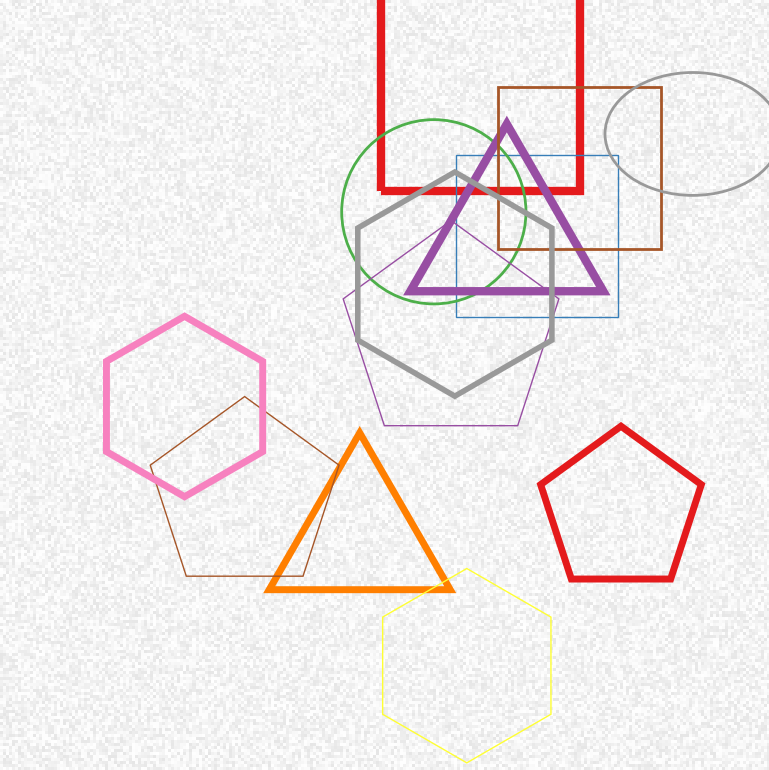[{"shape": "pentagon", "thickness": 2.5, "radius": 0.55, "center": [0.806, 0.337]}, {"shape": "square", "thickness": 3, "radius": 0.64, "center": [0.624, 0.881]}, {"shape": "square", "thickness": 0.5, "radius": 0.53, "center": [0.698, 0.693]}, {"shape": "circle", "thickness": 1, "radius": 0.6, "center": [0.563, 0.725]}, {"shape": "triangle", "thickness": 3, "radius": 0.72, "center": [0.658, 0.694]}, {"shape": "pentagon", "thickness": 0.5, "radius": 0.74, "center": [0.586, 0.566]}, {"shape": "triangle", "thickness": 2.5, "radius": 0.68, "center": [0.467, 0.302]}, {"shape": "hexagon", "thickness": 0.5, "radius": 0.63, "center": [0.606, 0.135]}, {"shape": "square", "thickness": 1, "radius": 0.53, "center": [0.753, 0.782]}, {"shape": "pentagon", "thickness": 0.5, "radius": 0.64, "center": [0.318, 0.356]}, {"shape": "hexagon", "thickness": 2.5, "radius": 0.59, "center": [0.24, 0.472]}, {"shape": "hexagon", "thickness": 2, "radius": 0.73, "center": [0.591, 0.631]}, {"shape": "oval", "thickness": 1, "radius": 0.57, "center": [0.9, 0.826]}]